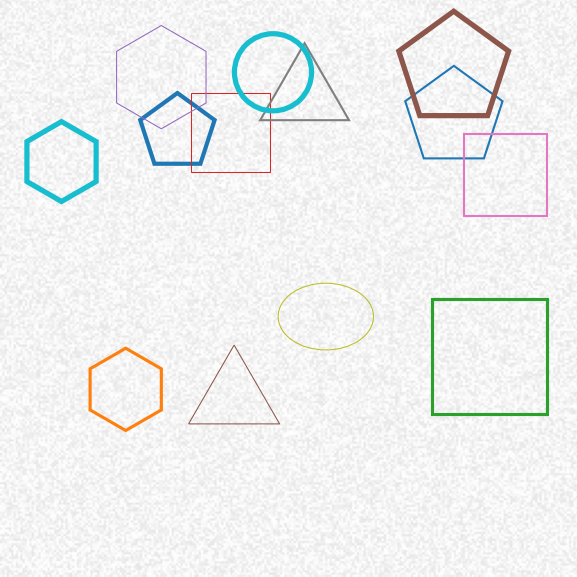[{"shape": "pentagon", "thickness": 2, "radius": 0.34, "center": [0.307, 0.77]}, {"shape": "pentagon", "thickness": 1, "radius": 0.44, "center": [0.786, 0.797]}, {"shape": "hexagon", "thickness": 1.5, "radius": 0.36, "center": [0.218, 0.325]}, {"shape": "square", "thickness": 1.5, "radius": 0.5, "center": [0.848, 0.382]}, {"shape": "square", "thickness": 0.5, "radius": 0.34, "center": [0.4, 0.77]}, {"shape": "hexagon", "thickness": 0.5, "radius": 0.45, "center": [0.279, 0.866]}, {"shape": "triangle", "thickness": 0.5, "radius": 0.45, "center": [0.405, 0.311]}, {"shape": "pentagon", "thickness": 2.5, "radius": 0.5, "center": [0.786, 0.88]}, {"shape": "square", "thickness": 1, "radius": 0.36, "center": [0.875, 0.696]}, {"shape": "triangle", "thickness": 1, "radius": 0.44, "center": [0.527, 0.835]}, {"shape": "oval", "thickness": 0.5, "radius": 0.41, "center": [0.564, 0.451]}, {"shape": "hexagon", "thickness": 2.5, "radius": 0.35, "center": [0.107, 0.719]}, {"shape": "circle", "thickness": 2.5, "radius": 0.33, "center": [0.473, 0.874]}]